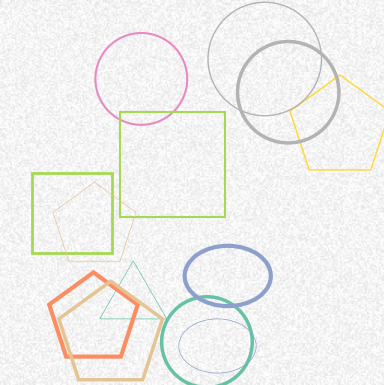[{"shape": "circle", "thickness": 2.5, "radius": 0.59, "center": [0.538, 0.112]}, {"shape": "triangle", "thickness": 0.5, "radius": 0.5, "center": [0.346, 0.222]}, {"shape": "pentagon", "thickness": 3, "radius": 0.6, "center": [0.243, 0.171]}, {"shape": "oval", "thickness": 0.5, "radius": 0.5, "center": [0.565, 0.101]}, {"shape": "oval", "thickness": 3, "radius": 0.56, "center": [0.592, 0.283]}, {"shape": "circle", "thickness": 1.5, "radius": 0.6, "center": [0.367, 0.795]}, {"shape": "square", "thickness": 1.5, "radius": 0.68, "center": [0.448, 0.573]}, {"shape": "square", "thickness": 2, "radius": 0.52, "center": [0.187, 0.446]}, {"shape": "pentagon", "thickness": 1, "radius": 0.68, "center": [0.883, 0.669]}, {"shape": "pentagon", "thickness": 0.5, "radius": 0.57, "center": [0.245, 0.413]}, {"shape": "pentagon", "thickness": 2.5, "radius": 0.71, "center": [0.288, 0.128]}, {"shape": "circle", "thickness": 2.5, "radius": 0.66, "center": [0.749, 0.76]}, {"shape": "circle", "thickness": 1, "radius": 0.74, "center": [0.688, 0.847]}]